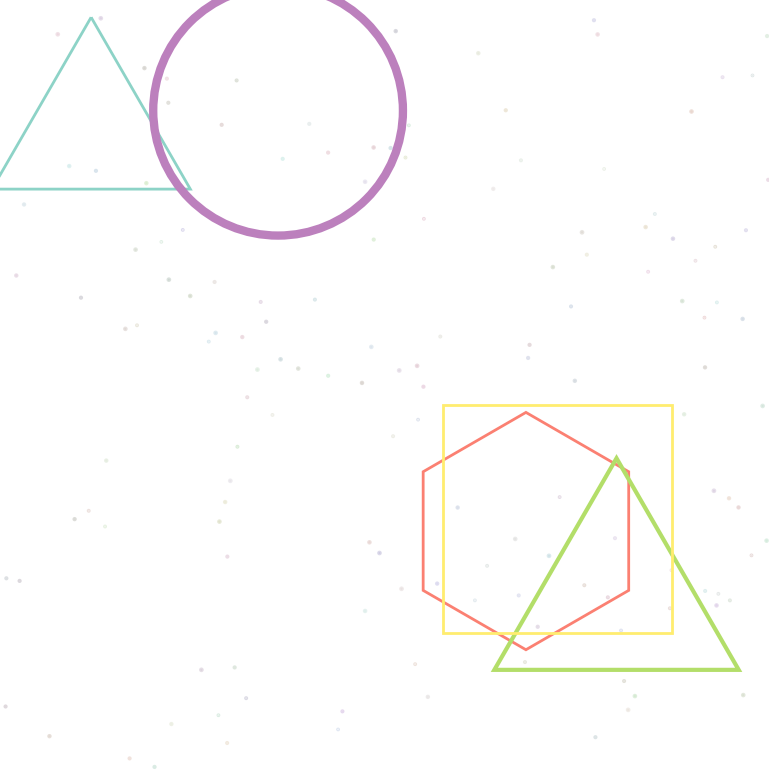[{"shape": "triangle", "thickness": 1, "radius": 0.74, "center": [0.118, 0.829]}, {"shape": "hexagon", "thickness": 1, "radius": 0.77, "center": [0.683, 0.31]}, {"shape": "triangle", "thickness": 1.5, "radius": 0.92, "center": [0.801, 0.222]}, {"shape": "circle", "thickness": 3, "radius": 0.81, "center": [0.361, 0.856]}, {"shape": "square", "thickness": 1, "radius": 0.74, "center": [0.724, 0.326]}]